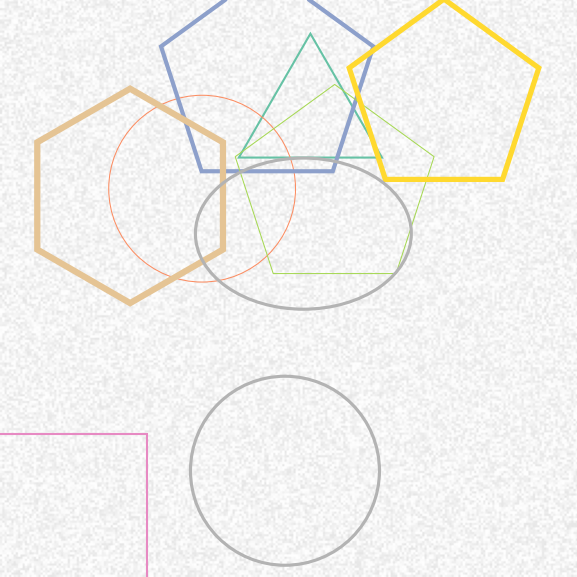[{"shape": "triangle", "thickness": 1, "radius": 0.72, "center": [0.537, 0.798]}, {"shape": "circle", "thickness": 0.5, "radius": 0.81, "center": [0.35, 0.672]}, {"shape": "pentagon", "thickness": 2, "radius": 0.97, "center": [0.463, 0.859]}, {"shape": "square", "thickness": 1, "radius": 0.73, "center": [0.108, 0.102]}, {"shape": "pentagon", "thickness": 0.5, "radius": 0.91, "center": [0.579, 0.672]}, {"shape": "pentagon", "thickness": 2.5, "radius": 0.86, "center": [0.769, 0.828]}, {"shape": "hexagon", "thickness": 3, "radius": 0.93, "center": [0.225, 0.66]}, {"shape": "oval", "thickness": 1.5, "radius": 0.93, "center": [0.525, 0.595]}, {"shape": "circle", "thickness": 1.5, "radius": 0.82, "center": [0.493, 0.184]}]